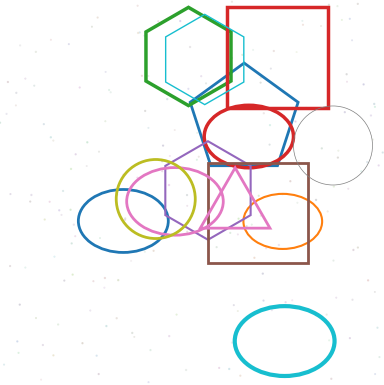[{"shape": "pentagon", "thickness": 2, "radius": 0.74, "center": [0.634, 0.689]}, {"shape": "oval", "thickness": 2, "radius": 0.58, "center": [0.32, 0.426]}, {"shape": "oval", "thickness": 1.5, "radius": 0.51, "center": [0.735, 0.425]}, {"shape": "hexagon", "thickness": 2.5, "radius": 0.64, "center": [0.49, 0.853]}, {"shape": "square", "thickness": 2.5, "radius": 0.65, "center": [0.722, 0.852]}, {"shape": "oval", "thickness": 2.5, "radius": 0.58, "center": [0.646, 0.645]}, {"shape": "hexagon", "thickness": 1.5, "radius": 0.64, "center": [0.54, 0.505]}, {"shape": "square", "thickness": 2, "radius": 0.65, "center": [0.67, 0.447]}, {"shape": "triangle", "thickness": 2, "radius": 0.52, "center": [0.611, 0.46]}, {"shape": "oval", "thickness": 2, "radius": 0.63, "center": [0.454, 0.477]}, {"shape": "circle", "thickness": 0.5, "radius": 0.51, "center": [0.865, 0.622]}, {"shape": "circle", "thickness": 2, "radius": 0.51, "center": [0.405, 0.483]}, {"shape": "oval", "thickness": 3, "radius": 0.65, "center": [0.739, 0.114]}, {"shape": "hexagon", "thickness": 1, "radius": 0.59, "center": [0.532, 0.846]}]